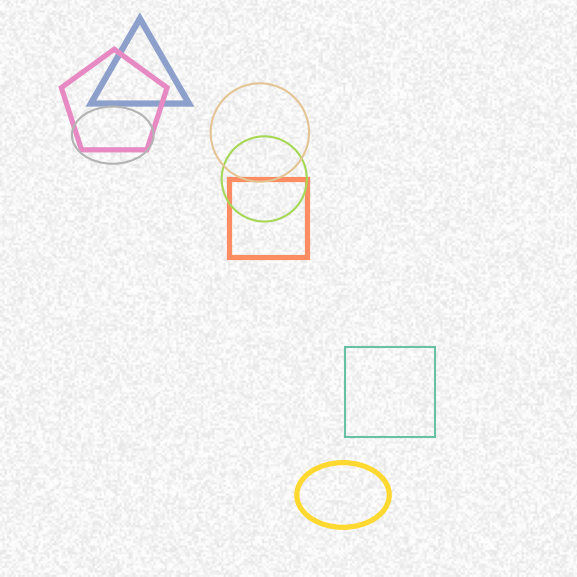[{"shape": "square", "thickness": 1, "radius": 0.39, "center": [0.675, 0.321]}, {"shape": "square", "thickness": 2.5, "radius": 0.34, "center": [0.464, 0.622]}, {"shape": "triangle", "thickness": 3, "radius": 0.49, "center": [0.242, 0.869]}, {"shape": "pentagon", "thickness": 2.5, "radius": 0.48, "center": [0.198, 0.818]}, {"shape": "circle", "thickness": 1, "radius": 0.37, "center": [0.458, 0.689]}, {"shape": "oval", "thickness": 2.5, "radius": 0.4, "center": [0.594, 0.142]}, {"shape": "circle", "thickness": 1, "radius": 0.43, "center": [0.45, 0.77]}, {"shape": "oval", "thickness": 1, "radius": 0.35, "center": [0.195, 0.765]}]